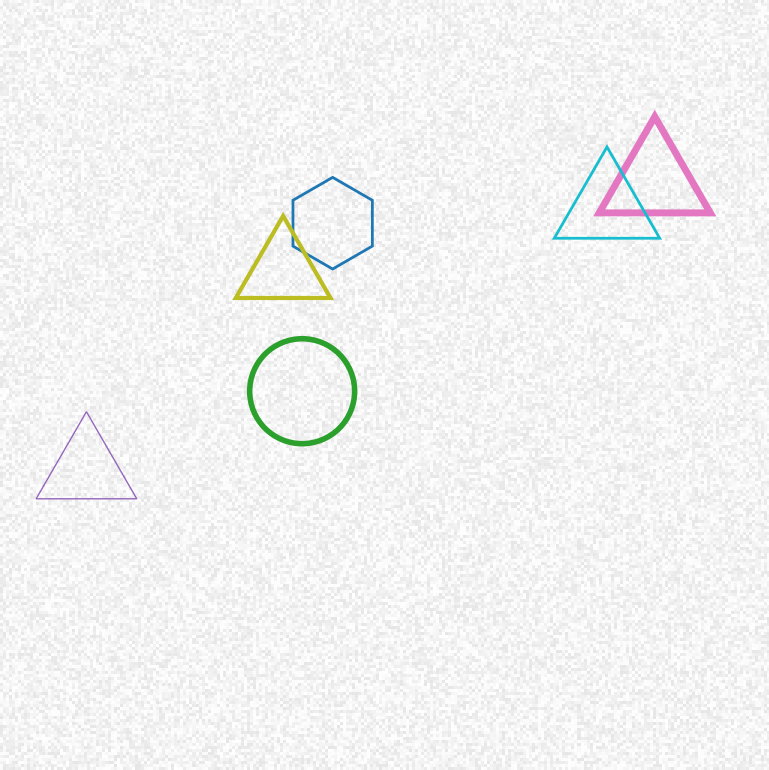[{"shape": "hexagon", "thickness": 1, "radius": 0.3, "center": [0.432, 0.71]}, {"shape": "circle", "thickness": 2, "radius": 0.34, "center": [0.392, 0.492]}, {"shape": "triangle", "thickness": 0.5, "radius": 0.38, "center": [0.112, 0.39]}, {"shape": "triangle", "thickness": 2.5, "radius": 0.42, "center": [0.85, 0.765]}, {"shape": "triangle", "thickness": 1.5, "radius": 0.36, "center": [0.368, 0.649]}, {"shape": "triangle", "thickness": 1, "radius": 0.4, "center": [0.788, 0.73]}]